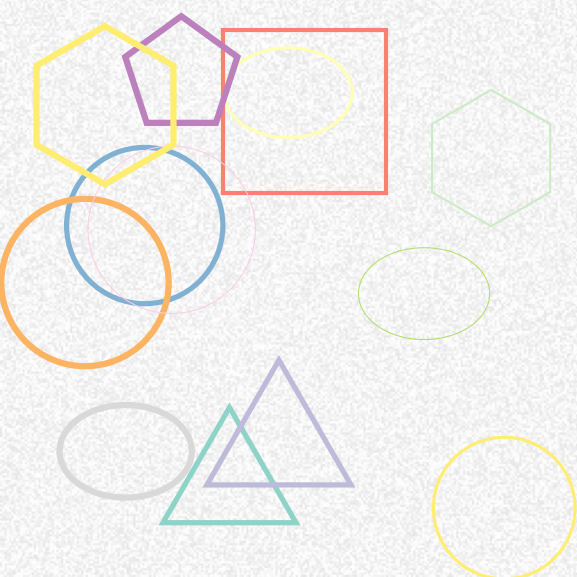[{"shape": "triangle", "thickness": 2.5, "radius": 0.66, "center": [0.397, 0.161]}, {"shape": "oval", "thickness": 1.5, "radius": 0.56, "center": [0.499, 0.838]}, {"shape": "triangle", "thickness": 2.5, "radius": 0.72, "center": [0.483, 0.231]}, {"shape": "square", "thickness": 2, "radius": 0.71, "center": [0.528, 0.806]}, {"shape": "circle", "thickness": 2.5, "radius": 0.68, "center": [0.251, 0.609]}, {"shape": "circle", "thickness": 3, "radius": 0.72, "center": [0.147, 0.51]}, {"shape": "oval", "thickness": 0.5, "radius": 0.57, "center": [0.734, 0.491]}, {"shape": "circle", "thickness": 0.5, "radius": 0.72, "center": [0.297, 0.601]}, {"shape": "oval", "thickness": 3, "radius": 0.57, "center": [0.218, 0.218]}, {"shape": "pentagon", "thickness": 3, "radius": 0.51, "center": [0.314, 0.869]}, {"shape": "hexagon", "thickness": 1, "radius": 0.59, "center": [0.85, 0.725]}, {"shape": "hexagon", "thickness": 3, "radius": 0.68, "center": [0.182, 0.817]}, {"shape": "circle", "thickness": 1.5, "radius": 0.61, "center": [0.873, 0.119]}]